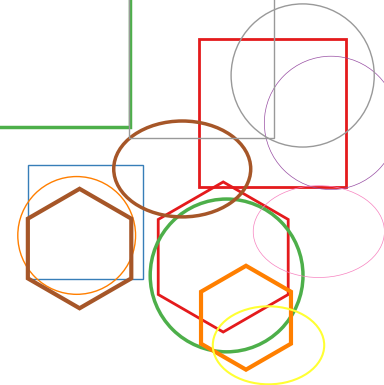[{"shape": "square", "thickness": 2, "radius": 0.96, "center": [0.708, 0.707]}, {"shape": "hexagon", "thickness": 2, "radius": 0.97, "center": [0.58, 0.333]}, {"shape": "square", "thickness": 1, "radius": 0.74, "center": [0.222, 0.423]}, {"shape": "circle", "thickness": 2.5, "radius": 0.99, "center": [0.589, 0.285]}, {"shape": "square", "thickness": 2.5, "radius": 0.86, "center": [0.168, 0.84]}, {"shape": "circle", "thickness": 0.5, "radius": 0.87, "center": [0.86, 0.681]}, {"shape": "hexagon", "thickness": 3, "radius": 0.67, "center": [0.639, 0.175]}, {"shape": "circle", "thickness": 1, "radius": 0.76, "center": [0.199, 0.388]}, {"shape": "oval", "thickness": 1.5, "radius": 0.72, "center": [0.697, 0.103]}, {"shape": "hexagon", "thickness": 3, "radius": 0.78, "center": [0.207, 0.354]}, {"shape": "oval", "thickness": 2.5, "radius": 0.89, "center": [0.473, 0.561]}, {"shape": "oval", "thickness": 0.5, "radius": 0.85, "center": [0.828, 0.398]}, {"shape": "square", "thickness": 1, "radius": 0.94, "center": [0.523, 0.83]}, {"shape": "circle", "thickness": 1, "radius": 0.93, "center": [0.786, 0.804]}]